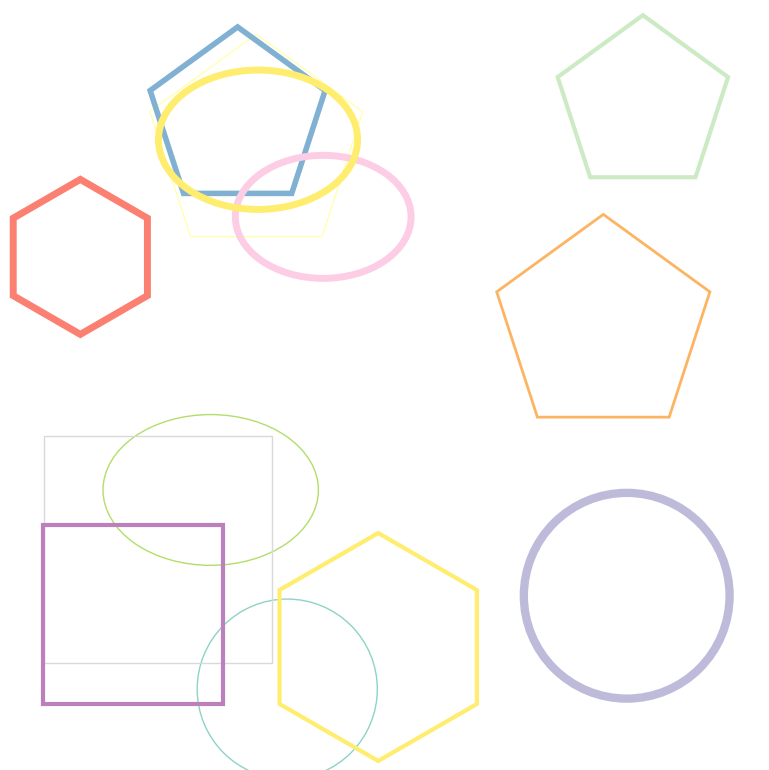[{"shape": "circle", "thickness": 0.5, "radius": 0.58, "center": [0.373, 0.105]}, {"shape": "pentagon", "thickness": 0.5, "radius": 0.73, "center": [0.333, 0.81]}, {"shape": "circle", "thickness": 3, "radius": 0.67, "center": [0.814, 0.226]}, {"shape": "hexagon", "thickness": 2.5, "radius": 0.5, "center": [0.104, 0.666]}, {"shape": "pentagon", "thickness": 2, "radius": 0.6, "center": [0.309, 0.845]}, {"shape": "pentagon", "thickness": 1, "radius": 0.73, "center": [0.783, 0.576]}, {"shape": "oval", "thickness": 0.5, "radius": 0.7, "center": [0.274, 0.364]}, {"shape": "oval", "thickness": 2.5, "radius": 0.57, "center": [0.42, 0.718]}, {"shape": "square", "thickness": 0.5, "radius": 0.74, "center": [0.205, 0.286]}, {"shape": "square", "thickness": 1.5, "radius": 0.58, "center": [0.172, 0.202]}, {"shape": "pentagon", "thickness": 1.5, "radius": 0.58, "center": [0.835, 0.864]}, {"shape": "hexagon", "thickness": 1.5, "radius": 0.74, "center": [0.491, 0.16]}, {"shape": "oval", "thickness": 2.5, "radius": 0.65, "center": [0.335, 0.819]}]